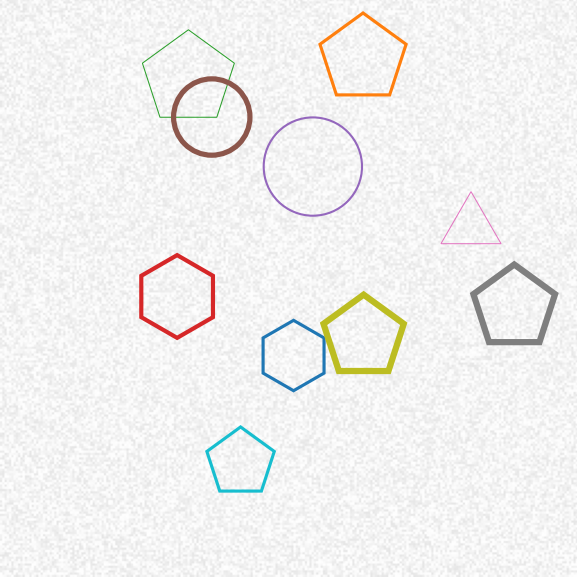[{"shape": "hexagon", "thickness": 1.5, "radius": 0.3, "center": [0.508, 0.384]}, {"shape": "pentagon", "thickness": 1.5, "radius": 0.39, "center": [0.629, 0.898]}, {"shape": "pentagon", "thickness": 0.5, "radius": 0.42, "center": [0.326, 0.864]}, {"shape": "hexagon", "thickness": 2, "radius": 0.36, "center": [0.307, 0.486]}, {"shape": "circle", "thickness": 1, "radius": 0.43, "center": [0.542, 0.711]}, {"shape": "circle", "thickness": 2.5, "radius": 0.33, "center": [0.367, 0.796]}, {"shape": "triangle", "thickness": 0.5, "radius": 0.3, "center": [0.816, 0.607]}, {"shape": "pentagon", "thickness": 3, "radius": 0.37, "center": [0.89, 0.467]}, {"shape": "pentagon", "thickness": 3, "radius": 0.37, "center": [0.63, 0.416]}, {"shape": "pentagon", "thickness": 1.5, "radius": 0.31, "center": [0.417, 0.198]}]